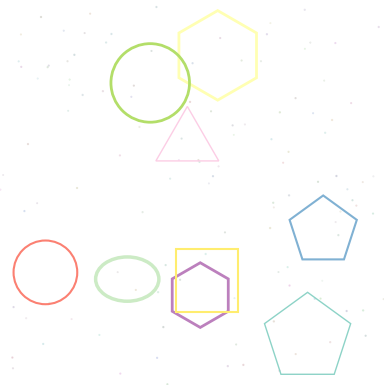[{"shape": "pentagon", "thickness": 1, "radius": 0.59, "center": [0.799, 0.123]}, {"shape": "hexagon", "thickness": 2, "radius": 0.58, "center": [0.565, 0.856]}, {"shape": "circle", "thickness": 1.5, "radius": 0.41, "center": [0.118, 0.293]}, {"shape": "pentagon", "thickness": 1.5, "radius": 0.46, "center": [0.839, 0.4]}, {"shape": "circle", "thickness": 2, "radius": 0.51, "center": [0.39, 0.785]}, {"shape": "triangle", "thickness": 1, "radius": 0.47, "center": [0.487, 0.629]}, {"shape": "hexagon", "thickness": 2, "radius": 0.42, "center": [0.52, 0.234]}, {"shape": "oval", "thickness": 2.5, "radius": 0.41, "center": [0.331, 0.275]}, {"shape": "square", "thickness": 1.5, "radius": 0.4, "center": [0.537, 0.271]}]